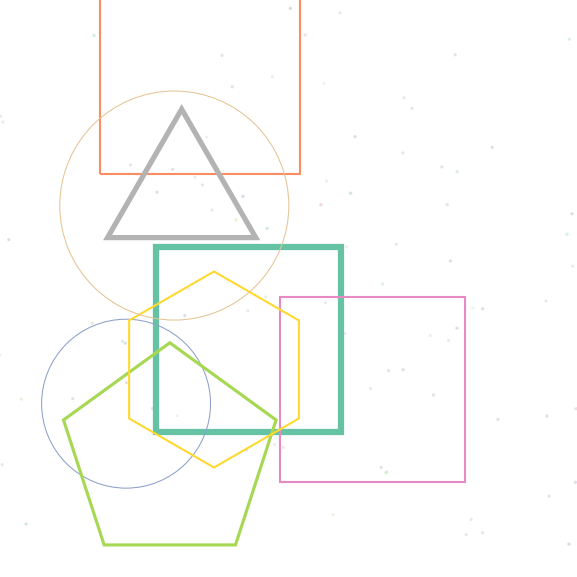[{"shape": "square", "thickness": 3, "radius": 0.8, "center": [0.43, 0.411]}, {"shape": "square", "thickness": 1, "radius": 0.87, "center": [0.347, 0.871]}, {"shape": "circle", "thickness": 0.5, "radius": 0.73, "center": [0.218, 0.3]}, {"shape": "square", "thickness": 1, "radius": 0.8, "center": [0.645, 0.325]}, {"shape": "pentagon", "thickness": 1.5, "radius": 0.97, "center": [0.294, 0.212]}, {"shape": "hexagon", "thickness": 1, "radius": 0.85, "center": [0.371, 0.359]}, {"shape": "circle", "thickness": 0.5, "radius": 0.99, "center": [0.302, 0.643]}, {"shape": "triangle", "thickness": 2.5, "radius": 0.74, "center": [0.315, 0.662]}]